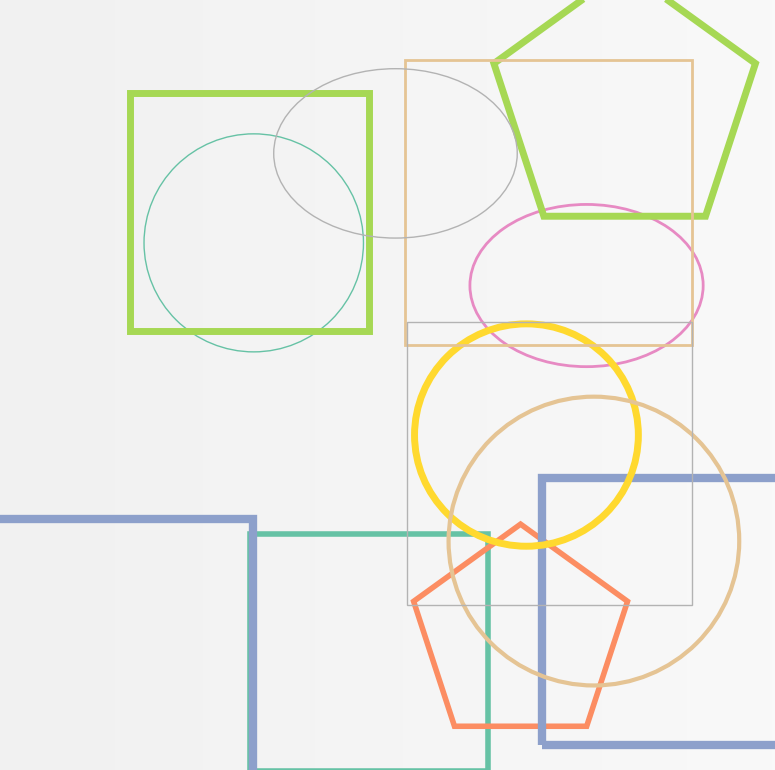[{"shape": "square", "thickness": 2, "radius": 0.77, "center": [0.476, 0.153]}, {"shape": "circle", "thickness": 0.5, "radius": 0.71, "center": [0.327, 0.685]}, {"shape": "pentagon", "thickness": 2, "radius": 0.73, "center": [0.672, 0.174]}, {"shape": "square", "thickness": 3, "radius": 0.98, "center": [0.131, 0.131]}, {"shape": "square", "thickness": 3, "radius": 0.87, "center": [0.873, 0.206]}, {"shape": "oval", "thickness": 1, "radius": 0.75, "center": [0.757, 0.629]}, {"shape": "pentagon", "thickness": 2.5, "radius": 0.89, "center": [0.806, 0.863]}, {"shape": "square", "thickness": 2.5, "radius": 0.77, "center": [0.322, 0.725]}, {"shape": "circle", "thickness": 2.5, "radius": 0.72, "center": [0.679, 0.435]}, {"shape": "circle", "thickness": 1.5, "radius": 0.94, "center": [0.766, 0.297]}, {"shape": "square", "thickness": 1, "radius": 0.92, "center": [0.708, 0.738]}, {"shape": "oval", "thickness": 0.5, "radius": 0.79, "center": [0.51, 0.801]}, {"shape": "square", "thickness": 0.5, "radius": 0.92, "center": [0.709, 0.398]}]